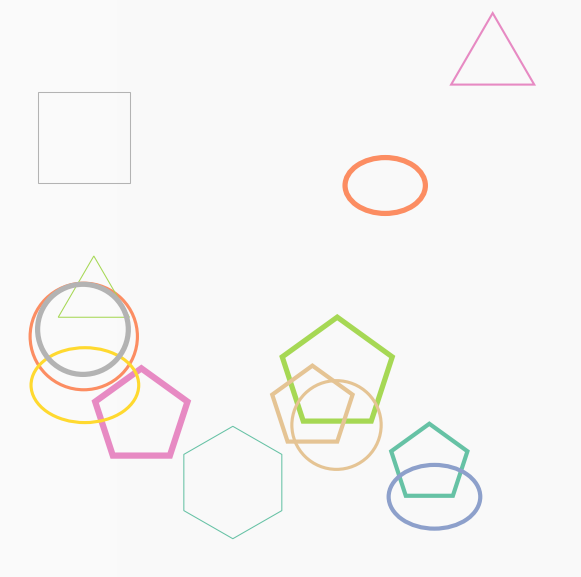[{"shape": "hexagon", "thickness": 0.5, "radius": 0.49, "center": [0.401, 0.164]}, {"shape": "pentagon", "thickness": 2, "radius": 0.34, "center": [0.739, 0.196]}, {"shape": "oval", "thickness": 2.5, "radius": 0.35, "center": [0.663, 0.678]}, {"shape": "circle", "thickness": 1.5, "radius": 0.46, "center": [0.144, 0.417]}, {"shape": "oval", "thickness": 2, "radius": 0.39, "center": [0.747, 0.139]}, {"shape": "pentagon", "thickness": 3, "radius": 0.42, "center": [0.243, 0.278]}, {"shape": "triangle", "thickness": 1, "radius": 0.41, "center": [0.848, 0.894]}, {"shape": "triangle", "thickness": 0.5, "radius": 0.35, "center": [0.161, 0.485]}, {"shape": "pentagon", "thickness": 2.5, "radius": 0.5, "center": [0.58, 0.35]}, {"shape": "oval", "thickness": 1.5, "radius": 0.46, "center": [0.146, 0.332]}, {"shape": "circle", "thickness": 1.5, "radius": 0.38, "center": [0.579, 0.263]}, {"shape": "pentagon", "thickness": 2, "radius": 0.36, "center": [0.537, 0.293]}, {"shape": "circle", "thickness": 2.5, "radius": 0.39, "center": [0.143, 0.429]}, {"shape": "square", "thickness": 0.5, "radius": 0.39, "center": [0.145, 0.761]}]